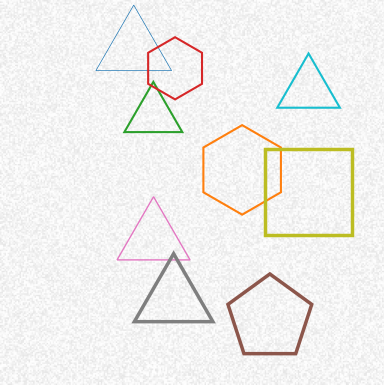[{"shape": "triangle", "thickness": 0.5, "radius": 0.57, "center": [0.347, 0.873]}, {"shape": "hexagon", "thickness": 1.5, "radius": 0.58, "center": [0.629, 0.559]}, {"shape": "triangle", "thickness": 1.5, "radius": 0.43, "center": [0.398, 0.7]}, {"shape": "hexagon", "thickness": 1.5, "radius": 0.4, "center": [0.455, 0.823]}, {"shape": "pentagon", "thickness": 2.5, "radius": 0.57, "center": [0.701, 0.174]}, {"shape": "triangle", "thickness": 1, "radius": 0.55, "center": [0.399, 0.38]}, {"shape": "triangle", "thickness": 2.5, "radius": 0.59, "center": [0.451, 0.223]}, {"shape": "square", "thickness": 2.5, "radius": 0.56, "center": [0.802, 0.501]}, {"shape": "triangle", "thickness": 1.5, "radius": 0.47, "center": [0.801, 0.767]}]